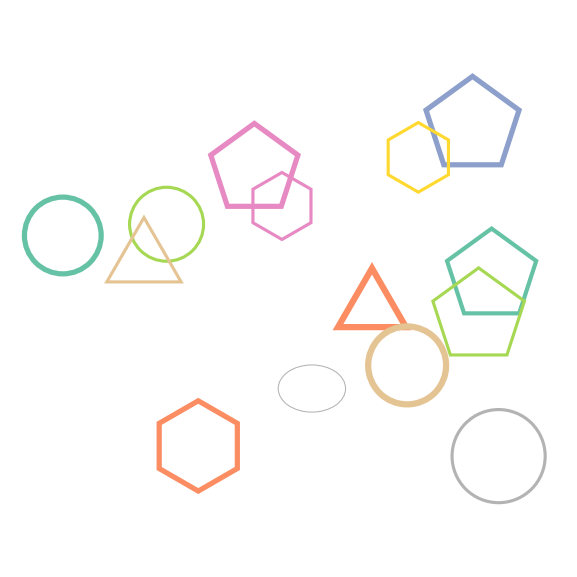[{"shape": "circle", "thickness": 2.5, "radius": 0.33, "center": [0.109, 0.591]}, {"shape": "pentagon", "thickness": 2, "radius": 0.41, "center": [0.851, 0.522]}, {"shape": "triangle", "thickness": 3, "radius": 0.34, "center": [0.644, 0.467]}, {"shape": "hexagon", "thickness": 2.5, "radius": 0.39, "center": [0.343, 0.227]}, {"shape": "pentagon", "thickness": 2.5, "radius": 0.42, "center": [0.818, 0.782]}, {"shape": "hexagon", "thickness": 1.5, "radius": 0.29, "center": [0.488, 0.642]}, {"shape": "pentagon", "thickness": 2.5, "radius": 0.4, "center": [0.44, 0.706]}, {"shape": "circle", "thickness": 1.5, "radius": 0.32, "center": [0.288, 0.611]}, {"shape": "pentagon", "thickness": 1.5, "radius": 0.42, "center": [0.829, 0.452]}, {"shape": "hexagon", "thickness": 1.5, "radius": 0.3, "center": [0.724, 0.727]}, {"shape": "circle", "thickness": 3, "radius": 0.34, "center": [0.705, 0.366]}, {"shape": "triangle", "thickness": 1.5, "radius": 0.37, "center": [0.249, 0.548]}, {"shape": "circle", "thickness": 1.5, "radius": 0.4, "center": [0.863, 0.209]}, {"shape": "oval", "thickness": 0.5, "radius": 0.29, "center": [0.54, 0.326]}]